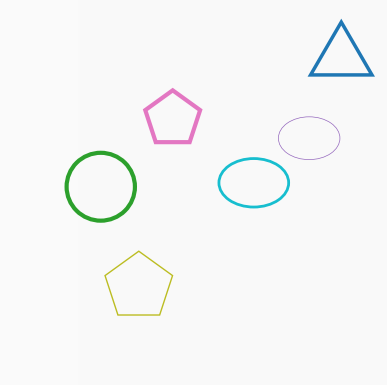[{"shape": "triangle", "thickness": 2.5, "radius": 0.46, "center": [0.881, 0.851]}, {"shape": "circle", "thickness": 3, "radius": 0.44, "center": [0.26, 0.515]}, {"shape": "oval", "thickness": 0.5, "radius": 0.4, "center": [0.798, 0.641]}, {"shape": "pentagon", "thickness": 3, "radius": 0.37, "center": [0.446, 0.691]}, {"shape": "pentagon", "thickness": 1, "radius": 0.46, "center": [0.358, 0.256]}, {"shape": "oval", "thickness": 2, "radius": 0.45, "center": [0.655, 0.525]}]